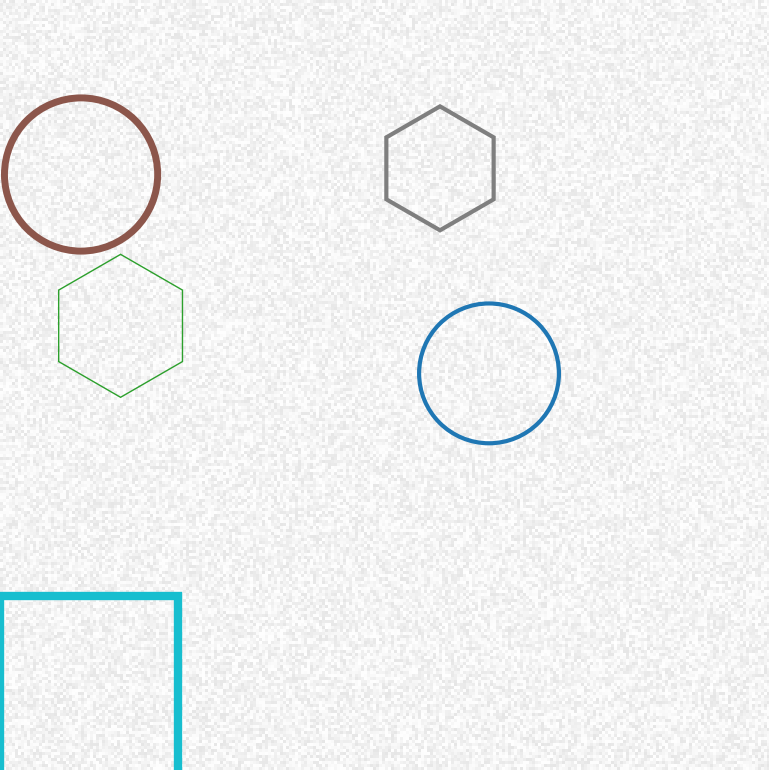[{"shape": "circle", "thickness": 1.5, "radius": 0.45, "center": [0.635, 0.515]}, {"shape": "hexagon", "thickness": 0.5, "radius": 0.46, "center": [0.157, 0.577]}, {"shape": "circle", "thickness": 2.5, "radius": 0.5, "center": [0.105, 0.773]}, {"shape": "hexagon", "thickness": 1.5, "radius": 0.4, "center": [0.571, 0.781]}, {"shape": "square", "thickness": 3, "radius": 0.58, "center": [0.116, 0.111]}]